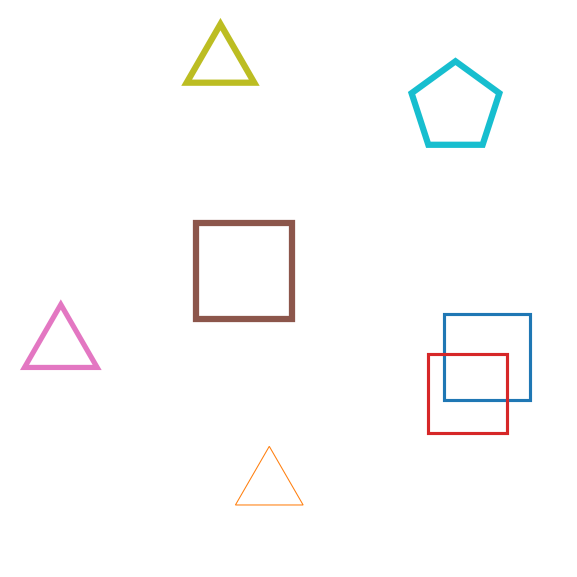[{"shape": "square", "thickness": 1.5, "radius": 0.37, "center": [0.843, 0.381]}, {"shape": "triangle", "thickness": 0.5, "radius": 0.34, "center": [0.466, 0.159]}, {"shape": "square", "thickness": 1.5, "radius": 0.34, "center": [0.81, 0.318]}, {"shape": "square", "thickness": 3, "radius": 0.41, "center": [0.423, 0.53]}, {"shape": "triangle", "thickness": 2.5, "radius": 0.36, "center": [0.105, 0.399]}, {"shape": "triangle", "thickness": 3, "radius": 0.34, "center": [0.382, 0.89]}, {"shape": "pentagon", "thickness": 3, "radius": 0.4, "center": [0.789, 0.813]}]